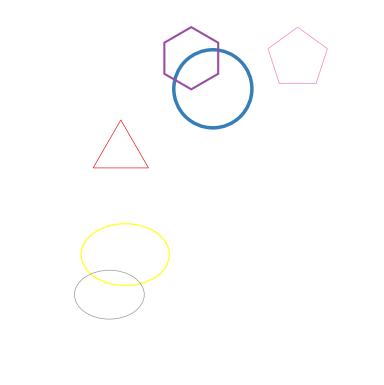[{"shape": "triangle", "thickness": 0.5, "radius": 0.42, "center": [0.314, 0.605]}, {"shape": "circle", "thickness": 2.5, "radius": 0.51, "center": [0.553, 0.769]}, {"shape": "hexagon", "thickness": 1.5, "radius": 0.4, "center": [0.497, 0.849]}, {"shape": "oval", "thickness": 1, "radius": 0.57, "center": [0.325, 0.339]}, {"shape": "pentagon", "thickness": 0.5, "radius": 0.41, "center": [0.773, 0.848]}, {"shape": "oval", "thickness": 0.5, "radius": 0.45, "center": [0.284, 0.235]}]